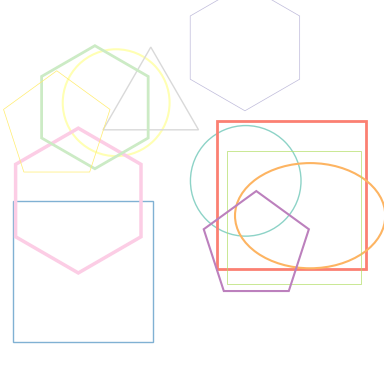[{"shape": "circle", "thickness": 1, "radius": 0.72, "center": [0.638, 0.53]}, {"shape": "circle", "thickness": 1.5, "radius": 0.69, "center": [0.302, 0.733]}, {"shape": "hexagon", "thickness": 0.5, "radius": 0.82, "center": [0.636, 0.876]}, {"shape": "square", "thickness": 2, "radius": 0.97, "center": [0.757, 0.493]}, {"shape": "square", "thickness": 1, "radius": 0.91, "center": [0.215, 0.295]}, {"shape": "oval", "thickness": 1.5, "radius": 0.98, "center": [0.806, 0.44]}, {"shape": "square", "thickness": 0.5, "radius": 0.87, "center": [0.764, 0.435]}, {"shape": "hexagon", "thickness": 2.5, "radius": 0.94, "center": [0.203, 0.479]}, {"shape": "triangle", "thickness": 1, "radius": 0.72, "center": [0.392, 0.734]}, {"shape": "pentagon", "thickness": 1.5, "radius": 0.72, "center": [0.666, 0.36]}, {"shape": "hexagon", "thickness": 2, "radius": 0.8, "center": [0.246, 0.722]}, {"shape": "pentagon", "thickness": 0.5, "radius": 0.73, "center": [0.147, 0.671]}]